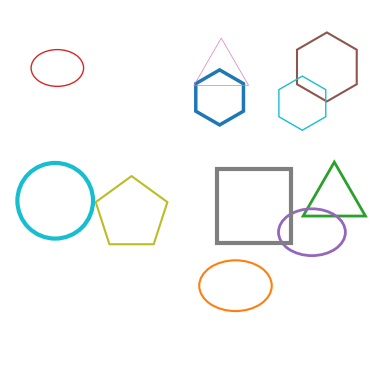[{"shape": "hexagon", "thickness": 2.5, "radius": 0.36, "center": [0.57, 0.747]}, {"shape": "oval", "thickness": 1.5, "radius": 0.47, "center": [0.612, 0.258]}, {"shape": "triangle", "thickness": 2, "radius": 0.47, "center": [0.868, 0.486]}, {"shape": "oval", "thickness": 1, "radius": 0.34, "center": [0.149, 0.823]}, {"shape": "oval", "thickness": 2, "radius": 0.43, "center": [0.81, 0.397]}, {"shape": "hexagon", "thickness": 1.5, "radius": 0.45, "center": [0.849, 0.826]}, {"shape": "triangle", "thickness": 0.5, "radius": 0.41, "center": [0.575, 0.819]}, {"shape": "square", "thickness": 3, "radius": 0.48, "center": [0.659, 0.465]}, {"shape": "pentagon", "thickness": 1.5, "radius": 0.49, "center": [0.342, 0.445]}, {"shape": "circle", "thickness": 3, "radius": 0.49, "center": [0.143, 0.479]}, {"shape": "hexagon", "thickness": 1, "radius": 0.35, "center": [0.785, 0.732]}]